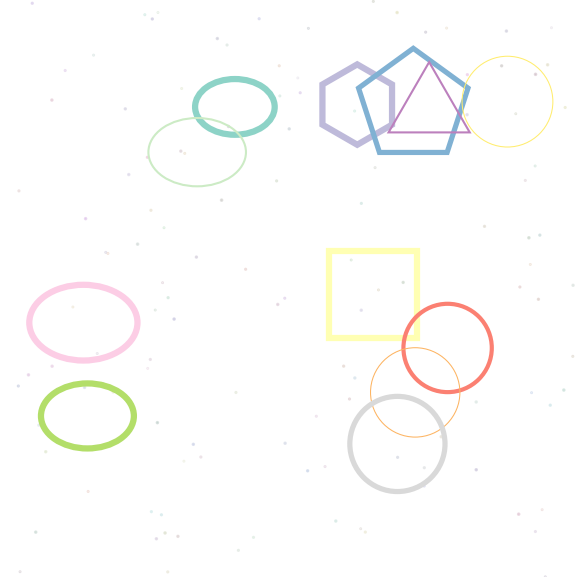[{"shape": "oval", "thickness": 3, "radius": 0.34, "center": [0.407, 0.814]}, {"shape": "square", "thickness": 3, "radius": 0.38, "center": [0.645, 0.489]}, {"shape": "hexagon", "thickness": 3, "radius": 0.35, "center": [0.619, 0.818]}, {"shape": "circle", "thickness": 2, "radius": 0.38, "center": [0.775, 0.397]}, {"shape": "pentagon", "thickness": 2.5, "radius": 0.5, "center": [0.716, 0.816]}, {"shape": "circle", "thickness": 0.5, "radius": 0.39, "center": [0.719, 0.32]}, {"shape": "oval", "thickness": 3, "radius": 0.4, "center": [0.151, 0.279]}, {"shape": "oval", "thickness": 3, "radius": 0.47, "center": [0.144, 0.44]}, {"shape": "circle", "thickness": 2.5, "radius": 0.41, "center": [0.688, 0.23]}, {"shape": "triangle", "thickness": 1, "radius": 0.41, "center": [0.743, 0.81]}, {"shape": "oval", "thickness": 1, "radius": 0.42, "center": [0.341, 0.736]}, {"shape": "circle", "thickness": 0.5, "radius": 0.39, "center": [0.879, 0.823]}]